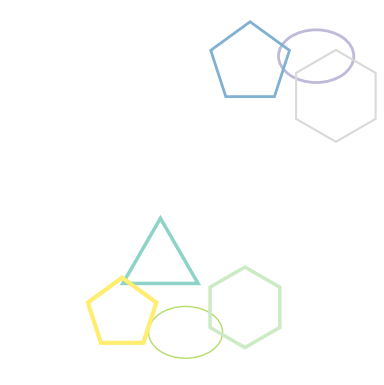[{"shape": "triangle", "thickness": 2.5, "radius": 0.56, "center": [0.417, 0.32]}, {"shape": "oval", "thickness": 2, "radius": 0.49, "center": [0.821, 0.854]}, {"shape": "pentagon", "thickness": 2, "radius": 0.54, "center": [0.65, 0.836]}, {"shape": "oval", "thickness": 1, "radius": 0.48, "center": [0.482, 0.137]}, {"shape": "hexagon", "thickness": 1.5, "radius": 0.6, "center": [0.872, 0.751]}, {"shape": "hexagon", "thickness": 2.5, "radius": 0.52, "center": [0.636, 0.202]}, {"shape": "pentagon", "thickness": 3, "radius": 0.47, "center": [0.317, 0.185]}]